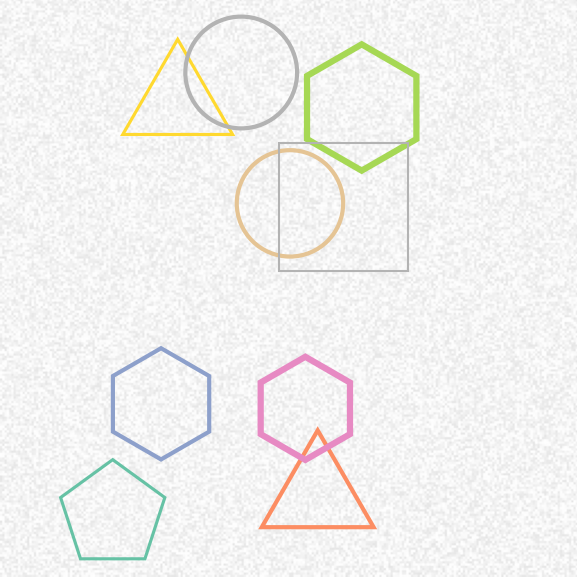[{"shape": "pentagon", "thickness": 1.5, "radius": 0.47, "center": [0.195, 0.108]}, {"shape": "triangle", "thickness": 2, "radius": 0.56, "center": [0.55, 0.142]}, {"shape": "hexagon", "thickness": 2, "radius": 0.48, "center": [0.279, 0.3]}, {"shape": "hexagon", "thickness": 3, "radius": 0.45, "center": [0.529, 0.292]}, {"shape": "hexagon", "thickness": 3, "radius": 0.55, "center": [0.626, 0.813]}, {"shape": "triangle", "thickness": 1.5, "radius": 0.55, "center": [0.308, 0.821]}, {"shape": "circle", "thickness": 2, "radius": 0.46, "center": [0.502, 0.647]}, {"shape": "square", "thickness": 1, "radius": 0.56, "center": [0.594, 0.64]}, {"shape": "circle", "thickness": 2, "radius": 0.48, "center": [0.418, 0.874]}]